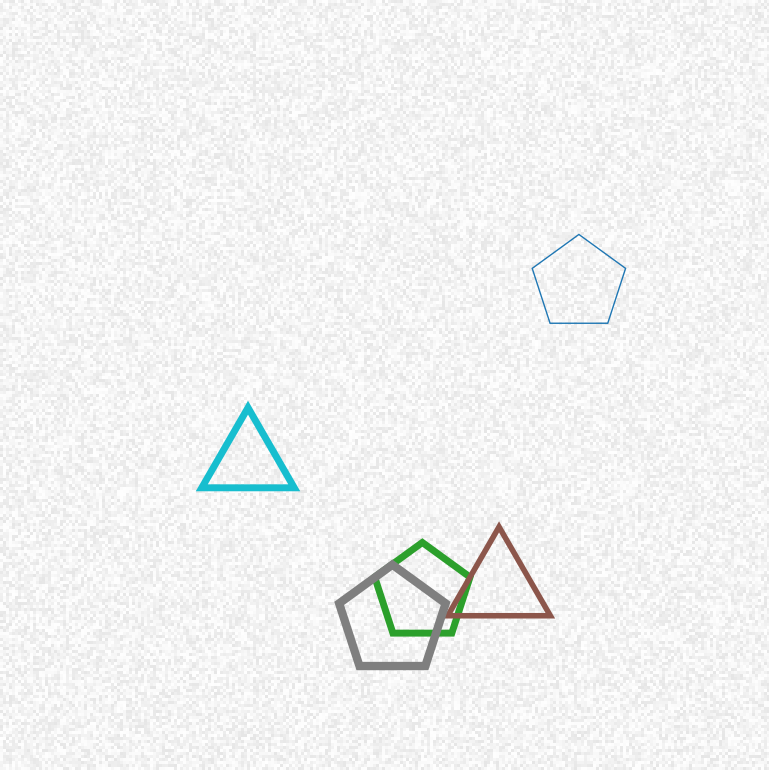[{"shape": "pentagon", "thickness": 0.5, "radius": 0.32, "center": [0.752, 0.632]}, {"shape": "pentagon", "thickness": 2.5, "radius": 0.33, "center": [0.549, 0.23]}, {"shape": "triangle", "thickness": 2, "radius": 0.38, "center": [0.648, 0.239]}, {"shape": "pentagon", "thickness": 3, "radius": 0.36, "center": [0.51, 0.194]}, {"shape": "triangle", "thickness": 2.5, "radius": 0.35, "center": [0.322, 0.401]}]